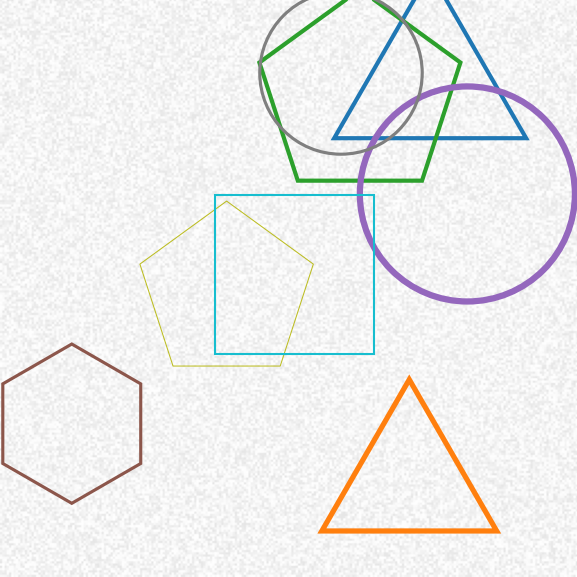[{"shape": "triangle", "thickness": 2, "radius": 0.96, "center": [0.745, 0.856]}, {"shape": "triangle", "thickness": 2.5, "radius": 0.87, "center": [0.709, 0.167]}, {"shape": "pentagon", "thickness": 2, "radius": 0.91, "center": [0.623, 0.834]}, {"shape": "circle", "thickness": 3, "radius": 0.93, "center": [0.809, 0.663]}, {"shape": "hexagon", "thickness": 1.5, "radius": 0.69, "center": [0.124, 0.266]}, {"shape": "circle", "thickness": 1.5, "radius": 0.7, "center": [0.59, 0.873]}, {"shape": "pentagon", "thickness": 0.5, "radius": 0.79, "center": [0.392, 0.493]}, {"shape": "square", "thickness": 1, "radius": 0.69, "center": [0.51, 0.524]}]